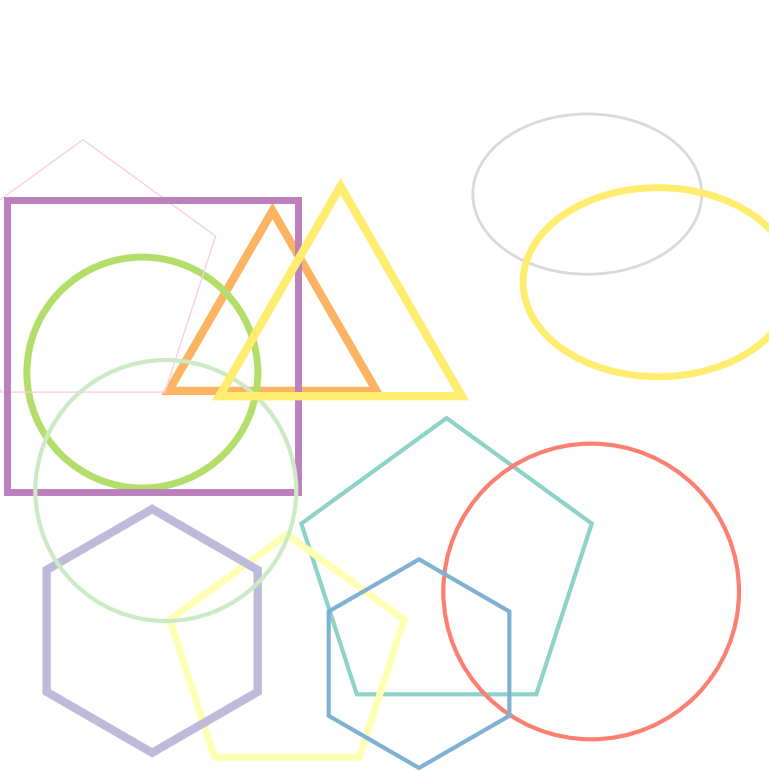[{"shape": "pentagon", "thickness": 1.5, "radius": 0.99, "center": [0.58, 0.259]}, {"shape": "pentagon", "thickness": 2.5, "radius": 0.8, "center": [0.373, 0.146]}, {"shape": "hexagon", "thickness": 3, "radius": 0.79, "center": [0.198, 0.181]}, {"shape": "circle", "thickness": 1.5, "radius": 0.96, "center": [0.768, 0.232]}, {"shape": "hexagon", "thickness": 1.5, "radius": 0.68, "center": [0.544, 0.138]}, {"shape": "triangle", "thickness": 3, "radius": 0.78, "center": [0.354, 0.57]}, {"shape": "circle", "thickness": 2.5, "radius": 0.75, "center": [0.185, 0.516]}, {"shape": "pentagon", "thickness": 0.5, "radius": 0.91, "center": [0.108, 0.637]}, {"shape": "oval", "thickness": 1, "radius": 0.74, "center": [0.763, 0.748]}, {"shape": "square", "thickness": 2.5, "radius": 0.95, "center": [0.198, 0.551]}, {"shape": "circle", "thickness": 1.5, "radius": 0.85, "center": [0.215, 0.363]}, {"shape": "triangle", "thickness": 3, "radius": 0.91, "center": [0.442, 0.576]}, {"shape": "oval", "thickness": 2.5, "radius": 0.88, "center": [0.855, 0.634]}]